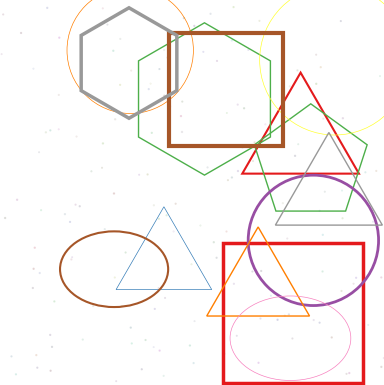[{"shape": "triangle", "thickness": 1.5, "radius": 0.87, "center": [0.781, 0.636]}, {"shape": "square", "thickness": 2.5, "radius": 0.91, "center": [0.761, 0.187]}, {"shape": "triangle", "thickness": 0.5, "radius": 0.72, "center": [0.426, 0.32]}, {"shape": "hexagon", "thickness": 1, "radius": 0.99, "center": [0.531, 0.743]}, {"shape": "pentagon", "thickness": 1, "radius": 0.77, "center": [0.807, 0.576]}, {"shape": "circle", "thickness": 2, "radius": 0.85, "center": [0.814, 0.376]}, {"shape": "circle", "thickness": 0.5, "radius": 0.82, "center": [0.338, 0.869]}, {"shape": "triangle", "thickness": 1, "radius": 0.77, "center": [0.67, 0.256]}, {"shape": "circle", "thickness": 0.5, "radius": 0.97, "center": [0.869, 0.844]}, {"shape": "square", "thickness": 3, "radius": 0.74, "center": [0.586, 0.767]}, {"shape": "oval", "thickness": 1.5, "radius": 0.7, "center": [0.296, 0.301]}, {"shape": "oval", "thickness": 0.5, "radius": 0.78, "center": [0.754, 0.121]}, {"shape": "hexagon", "thickness": 2.5, "radius": 0.72, "center": [0.335, 0.836]}, {"shape": "triangle", "thickness": 1, "radius": 0.8, "center": [0.854, 0.495]}]